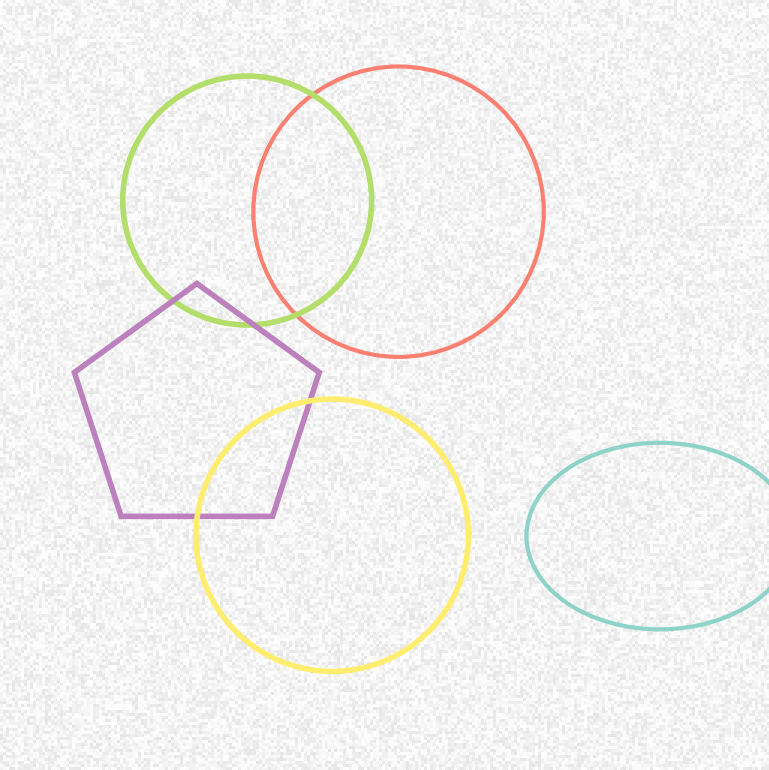[{"shape": "oval", "thickness": 1.5, "radius": 0.87, "center": [0.857, 0.304]}, {"shape": "circle", "thickness": 1.5, "radius": 0.94, "center": [0.518, 0.725]}, {"shape": "circle", "thickness": 2, "radius": 0.81, "center": [0.321, 0.74]}, {"shape": "pentagon", "thickness": 2, "radius": 0.84, "center": [0.256, 0.465]}, {"shape": "circle", "thickness": 2, "radius": 0.88, "center": [0.431, 0.305]}]